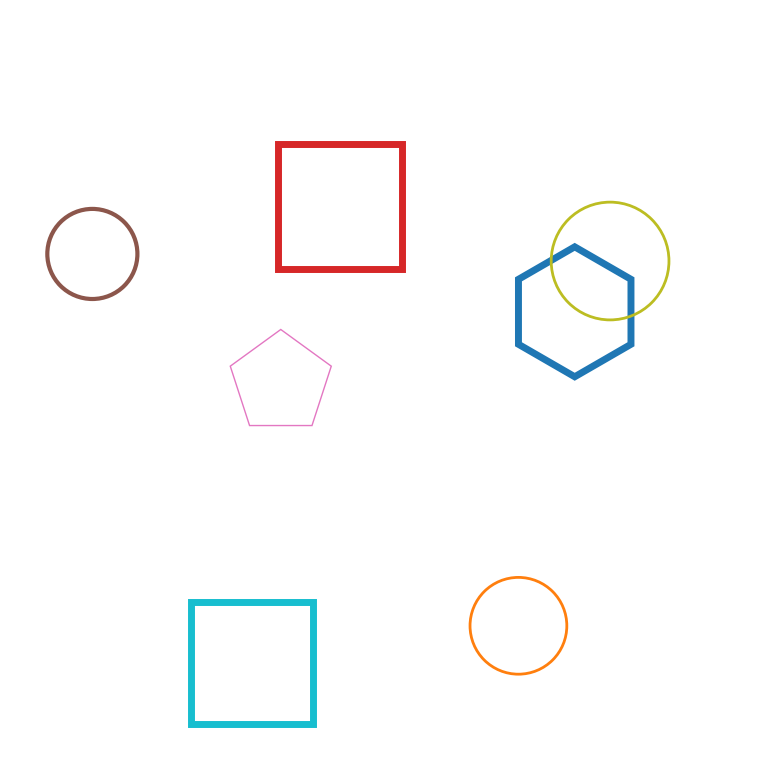[{"shape": "hexagon", "thickness": 2.5, "radius": 0.42, "center": [0.746, 0.595]}, {"shape": "circle", "thickness": 1, "radius": 0.31, "center": [0.673, 0.187]}, {"shape": "square", "thickness": 2.5, "radius": 0.4, "center": [0.442, 0.732]}, {"shape": "circle", "thickness": 1.5, "radius": 0.29, "center": [0.12, 0.67]}, {"shape": "pentagon", "thickness": 0.5, "radius": 0.34, "center": [0.365, 0.503]}, {"shape": "circle", "thickness": 1, "radius": 0.38, "center": [0.792, 0.661]}, {"shape": "square", "thickness": 2.5, "radius": 0.4, "center": [0.327, 0.139]}]